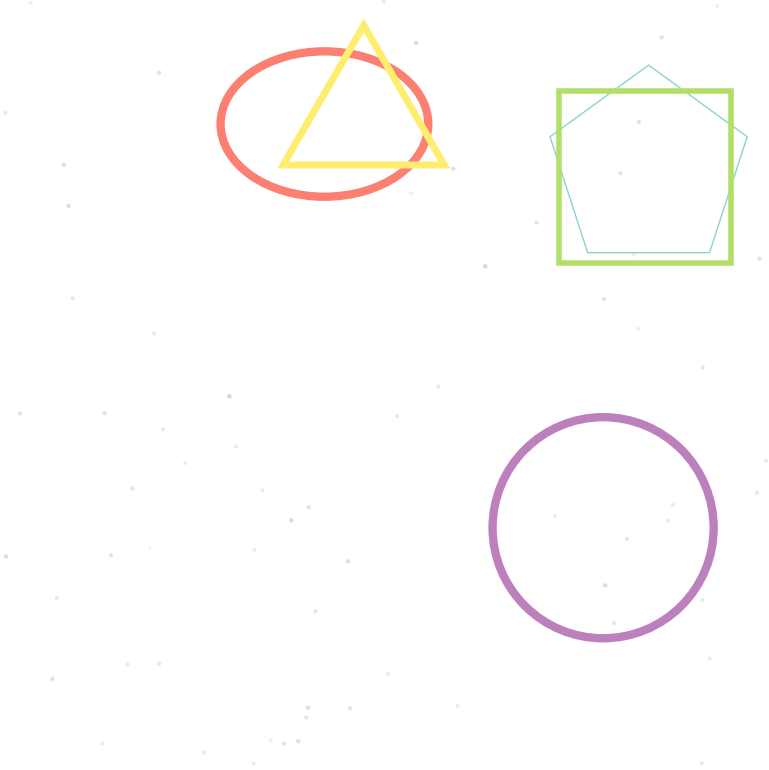[{"shape": "pentagon", "thickness": 0.5, "radius": 0.67, "center": [0.842, 0.781]}, {"shape": "oval", "thickness": 3, "radius": 0.67, "center": [0.421, 0.839]}, {"shape": "square", "thickness": 2, "radius": 0.56, "center": [0.837, 0.77]}, {"shape": "circle", "thickness": 3, "radius": 0.72, "center": [0.783, 0.315]}, {"shape": "triangle", "thickness": 2.5, "radius": 0.6, "center": [0.472, 0.846]}]